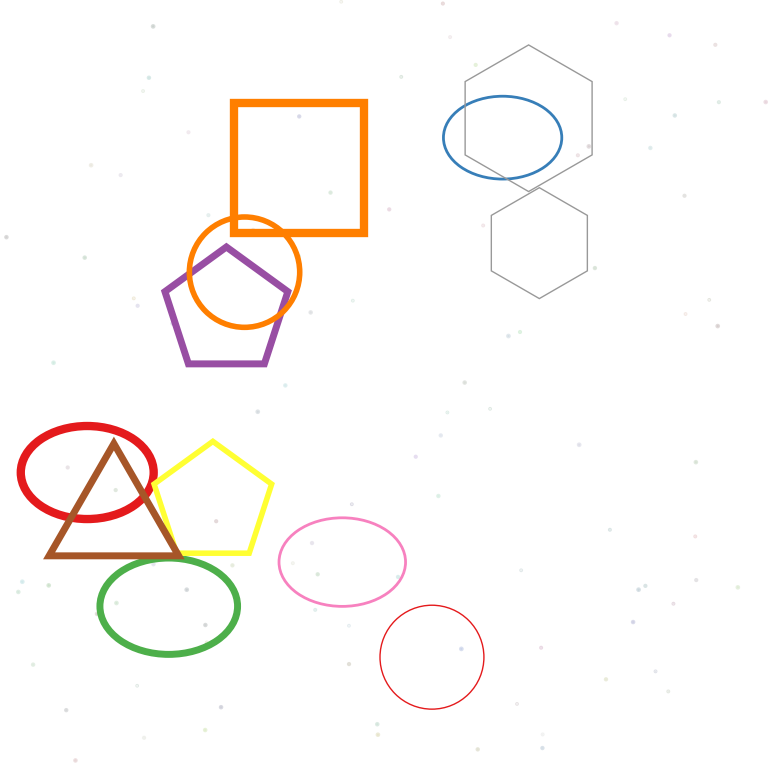[{"shape": "circle", "thickness": 0.5, "radius": 0.34, "center": [0.561, 0.147]}, {"shape": "oval", "thickness": 3, "radius": 0.43, "center": [0.113, 0.386]}, {"shape": "oval", "thickness": 1, "radius": 0.38, "center": [0.653, 0.821]}, {"shape": "oval", "thickness": 2.5, "radius": 0.45, "center": [0.219, 0.213]}, {"shape": "pentagon", "thickness": 2.5, "radius": 0.42, "center": [0.294, 0.595]}, {"shape": "square", "thickness": 3, "radius": 0.42, "center": [0.388, 0.781]}, {"shape": "circle", "thickness": 2, "radius": 0.36, "center": [0.318, 0.647]}, {"shape": "pentagon", "thickness": 2, "radius": 0.4, "center": [0.276, 0.347]}, {"shape": "triangle", "thickness": 2.5, "radius": 0.49, "center": [0.148, 0.327]}, {"shape": "oval", "thickness": 1, "radius": 0.41, "center": [0.445, 0.27]}, {"shape": "hexagon", "thickness": 0.5, "radius": 0.48, "center": [0.687, 0.846]}, {"shape": "hexagon", "thickness": 0.5, "radius": 0.36, "center": [0.7, 0.684]}]